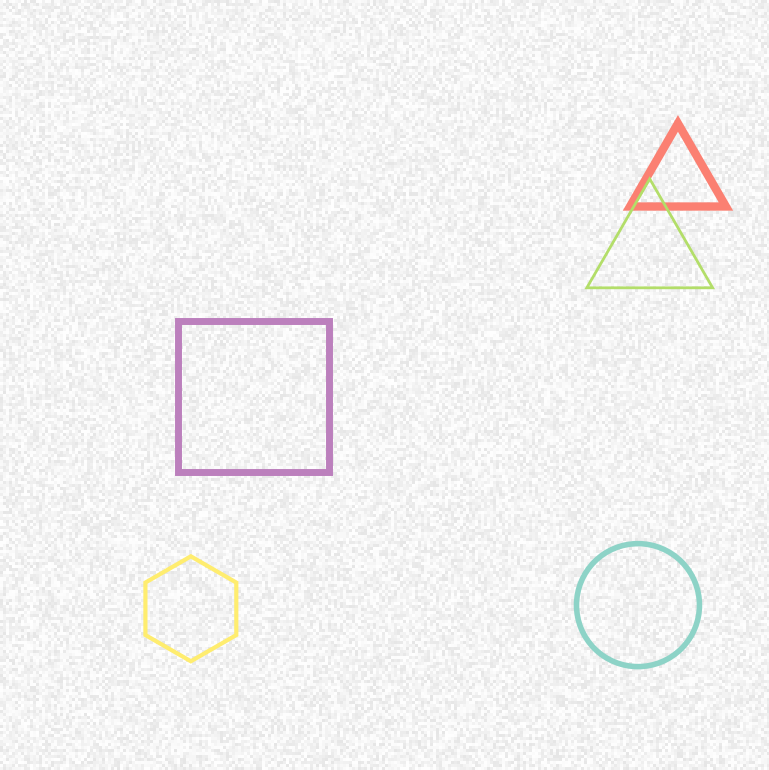[{"shape": "circle", "thickness": 2, "radius": 0.4, "center": [0.829, 0.214]}, {"shape": "triangle", "thickness": 3, "radius": 0.36, "center": [0.88, 0.768]}, {"shape": "triangle", "thickness": 1, "radius": 0.47, "center": [0.844, 0.673]}, {"shape": "square", "thickness": 2.5, "radius": 0.49, "center": [0.329, 0.485]}, {"shape": "hexagon", "thickness": 1.5, "radius": 0.34, "center": [0.248, 0.209]}]